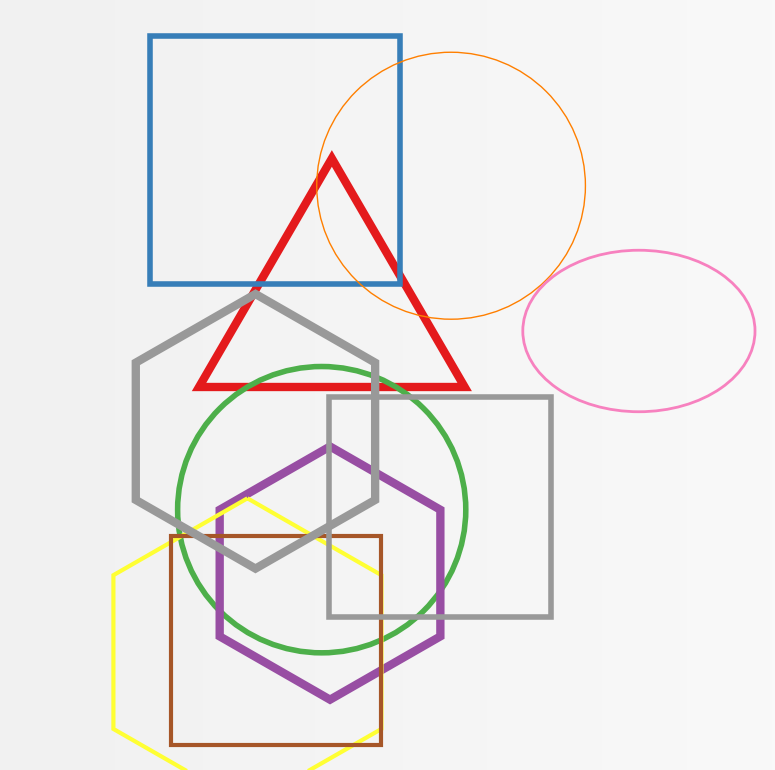[{"shape": "triangle", "thickness": 3, "radius": 0.99, "center": [0.428, 0.596]}, {"shape": "square", "thickness": 2, "radius": 0.81, "center": [0.355, 0.792]}, {"shape": "circle", "thickness": 2, "radius": 0.93, "center": [0.415, 0.338]}, {"shape": "hexagon", "thickness": 3, "radius": 0.82, "center": [0.426, 0.256]}, {"shape": "circle", "thickness": 0.5, "radius": 0.87, "center": [0.582, 0.759]}, {"shape": "hexagon", "thickness": 1.5, "radius": 1.0, "center": [0.319, 0.153]}, {"shape": "square", "thickness": 1.5, "radius": 0.68, "center": [0.356, 0.168]}, {"shape": "oval", "thickness": 1, "radius": 0.75, "center": [0.824, 0.57]}, {"shape": "square", "thickness": 2, "radius": 0.72, "center": [0.568, 0.342]}, {"shape": "hexagon", "thickness": 3, "radius": 0.89, "center": [0.33, 0.44]}]